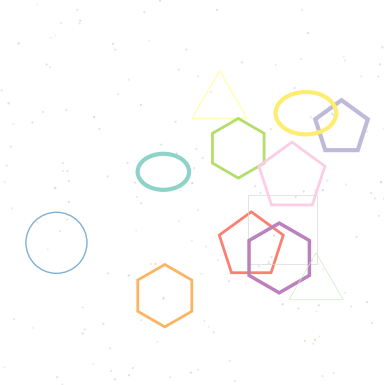[{"shape": "oval", "thickness": 3, "radius": 0.33, "center": [0.424, 0.554]}, {"shape": "triangle", "thickness": 1, "radius": 0.41, "center": [0.57, 0.734]}, {"shape": "pentagon", "thickness": 3, "radius": 0.36, "center": [0.887, 0.668]}, {"shape": "pentagon", "thickness": 2, "radius": 0.44, "center": [0.653, 0.362]}, {"shape": "circle", "thickness": 1, "radius": 0.4, "center": [0.147, 0.369]}, {"shape": "hexagon", "thickness": 2, "radius": 0.41, "center": [0.428, 0.232]}, {"shape": "hexagon", "thickness": 2, "radius": 0.39, "center": [0.619, 0.615]}, {"shape": "pentagon", "thickness": 2, "radius": 0.45, "center": [0.758, 0.541]}, {"shape": "square", "thickness": 0.5, "radius": 0.45, "center": [0.735, 0.405]}, {"shape": "hexagon", "thickness": 2.5, "radius": 0.45, "center": [0.725, 0.33]}, {"shape": "triangle", "thickness": 0.5, "radius": 0.41, "center": [0.821, 0.262]}, {"shape": "oval", "thickness": 3, "radius": 0.39, "center": [0.795, 0.706]}]